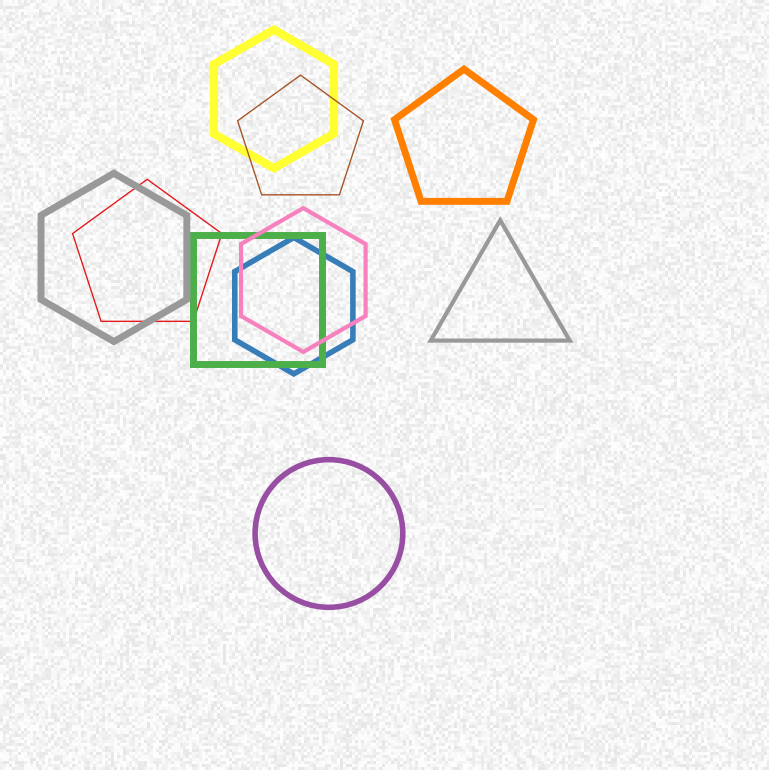[{"shape": "pentagon", "thickness": 0.5, "radius": 0.51, "center": [0.191, 0.665]}, {"shape": "hexagon", "thickness": 2, "radius": 0.44, "center": [0.382, 0.603]}, {"shape": "square", "thickness": 2.5, "radius": 0.42, "center": [0.334, 0.611]}, {"shape": "circle", "thickness": 2, "radius": 0.48, "center": [0.427, 0.307]}, {"shape": "pentagon", "thickness": 2.5, "radius": 0.47, "center": [0.603, 0.815]}, {"shape": "hexagon", "thickness": 3, "radius": 0.45, "center": [0.356, 0.872]}, {"shape": "pentagon", "thickness": 0.5, "radius": 0.43, "center": [0.39, 0.817]}, {"shape": "hexagon", "thickness": 1.5, "radius": 0.47, "center": [0.394, 0.636]}, {"shape": "hexagon", "thickness": 2.5, "radius": 0.55, "center": [0.148, 0.666]}, {"shape": "triangle", "thickness": 1.5, "radius": 0.52, "center": [0.65, 0.61]}]